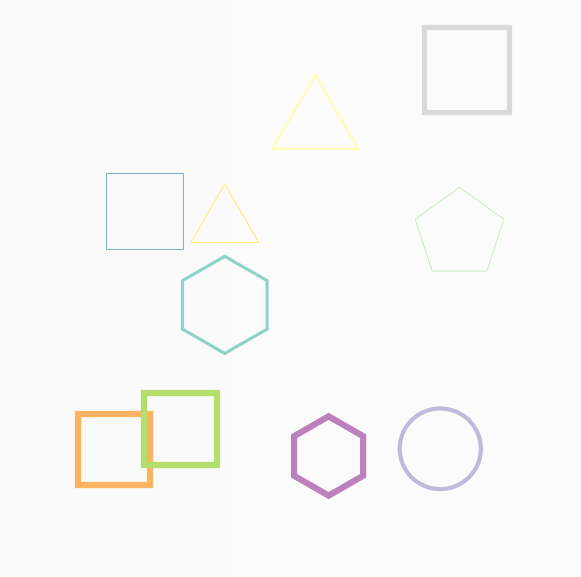[{"shape": "hexagon", "thickness": 1.5, "radius": 0.42, "center": [0.387, 0.471]}, {"shape": "triangle", "thickness": 1, "radius": 0.43, "center": [0.543, 0.784]}, {"shape": "circle", "thickness": 2, "radius": 0.35, "center": [0.757, 0.222]}, {"shape": "square", "thickness": 0.5, "radius": 0.33, "center": [0.249, 0.633]}, {"shape": "square", "thickness": 3, "radius": 0.31, "center": [0.196, 0.221]}, {"shape": "square", "thickness": 3, "radius": 0.31, "center": [0.311, 0.257]}, {"shape": "square", "thickness": 2.5, "radius": 0.37, "center": [0.802, 0.879]}, {"shape": "hexagon", "thickness": 3, "radius": 0.34, "center": [0.565, 0.21]}, {"shape": "pentagon", "thickness": 0.5, "radius": 0.4, "center": [0.791, 0.595]}, {"shape": "triangle", "thickness": 0.5, "radius": 0.34, "center": [0.387, 0.613]}]